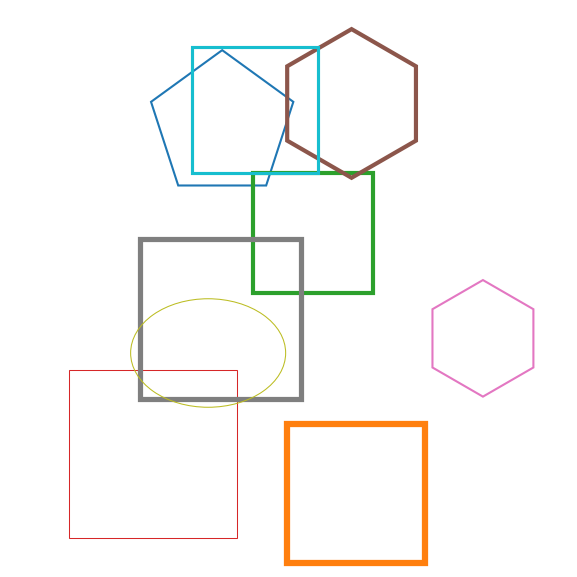[{"shape": "pentagon", "thickness": 1, "radius": 0.65, "center": [0.385, 0.783]}, {"shape": "square", "thickness": 3, "radius": 0.6, "center": [0.616, 0.144]}, {"shape": "square", "thickness": 2, "radius": 0.52, "center": [0.542, 0.596]}, {"shape": "square", "thickness": 0.5, "radius": 0.73, "center": [0.264, 0.214]}, {"shape": "hexagon", "thickness": 2, "radius": 0.64, "center": [0.609, 0.82]}, {"shape": "hexagon", "thickness": 1, "radius": 0.5, "center": [0.836, 0.413]}, {"shape": "square", "thickness": 2.5, "radius": 0.69, "center": [0.382, 0.446]}, {"shape": "oval", "thickness": 0.5, "radius": 0.67, "center": [0.36, 0.388]}, {"shape": "square", "thickness": 1.5, "radius": 0.55, "center": [0.441, 0.808]}]